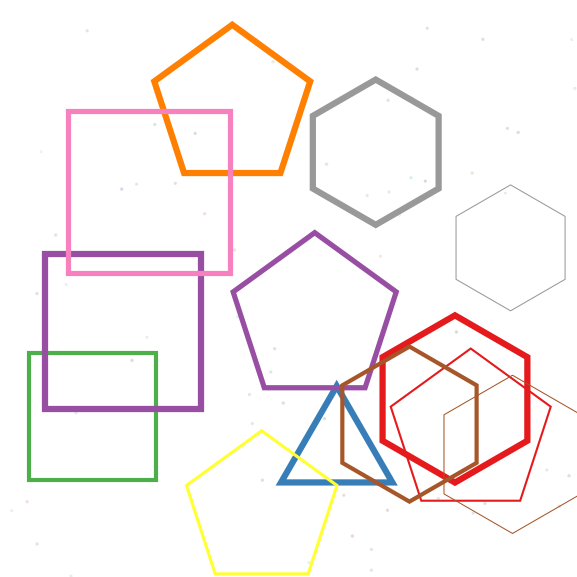[{"shape": "pentagon", "thickness": 1, "radius": 0.73, "center": [0.815, 0.25]}, {"shape": "hexagon", "thickness": 3, "radius": 0.72, "center": [0.788, 0.308]}, {"shape": "triangle", "thickness": 3, "radius": 0.56, "center": [0.583, 0.219]}, {"shape": "square", "thickness": 2, "radius": 0.55, "center": [0.16, 0.279]}, {"shape": "square", "thickness": 3, "radius": 0.67, "center": [0.213, 0.425]}, {"shape": "pentagon", "thickness": 2.5, "radius": 0.74, "center": [0.545, 0.448]}, {"shape": "pentagon", "thickness": 3, "radius": 0.71, "center": [0.402, 0.814]}, {"shape": "pentagon", "thickness": 1.5, "radius": 0.68, "center": [0.453, 0.116]}, {"shape": "hexagon", "thickness": 0.5, "radius": 0.69, "center": [0.887, 0.212]}, {"shape": "hexagon", "thickness": 2, "radius": 0.67, "center": [0.709, 0.265]}, {"shape": "square", "thickness": 2.5, "radius": 0.7, "center": [0.258, 0.667]}, {"shape": "hexagon", "thickness": 0.5, "radius": 0.55, "center": [0.884, 0.57]}, {"shape": "hexagon", "thickness": 3, "radius": 0.63, "center": [0.651, 0.736]}]